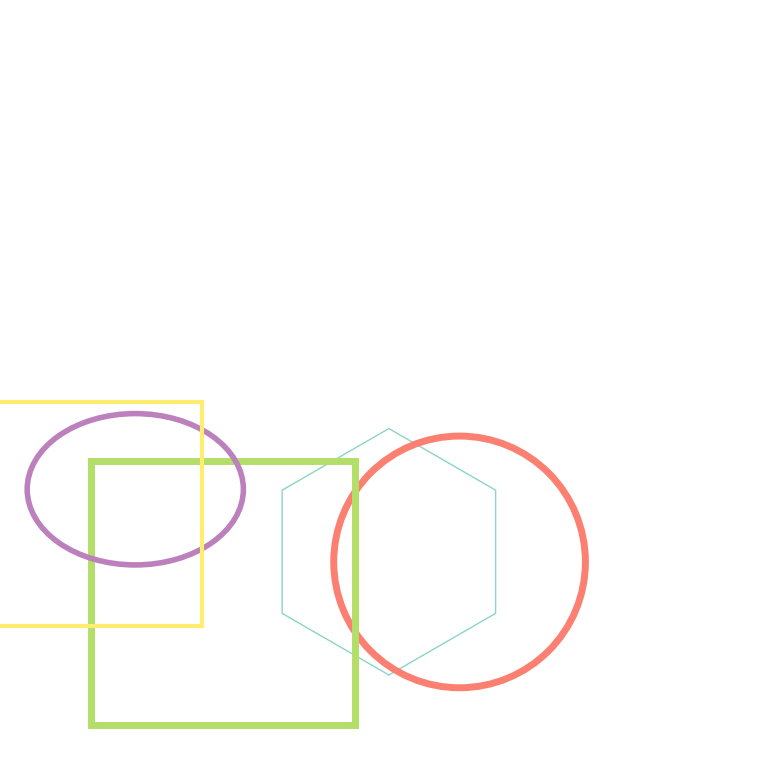[{"shape": "hexagon", "thickness": 0.5, "radius": 0.8, "center": [0.505, 0.283]}, {"shape": "circle", "thickness": 2.5, "radius": 0.82, "center": [0.597, 0.27]}, {"shape": "square", "thickness": 2.5, "radius": 0.86, "center": [0.29, 0.23]}, {"shape": "oval", "thickness": 2, "radius": 0.7, "center": [0.176, 0.365]}, {"shape": "square", "thickness": 1.5, "radius": 0.73, "center": [0.117, 0.333]}]